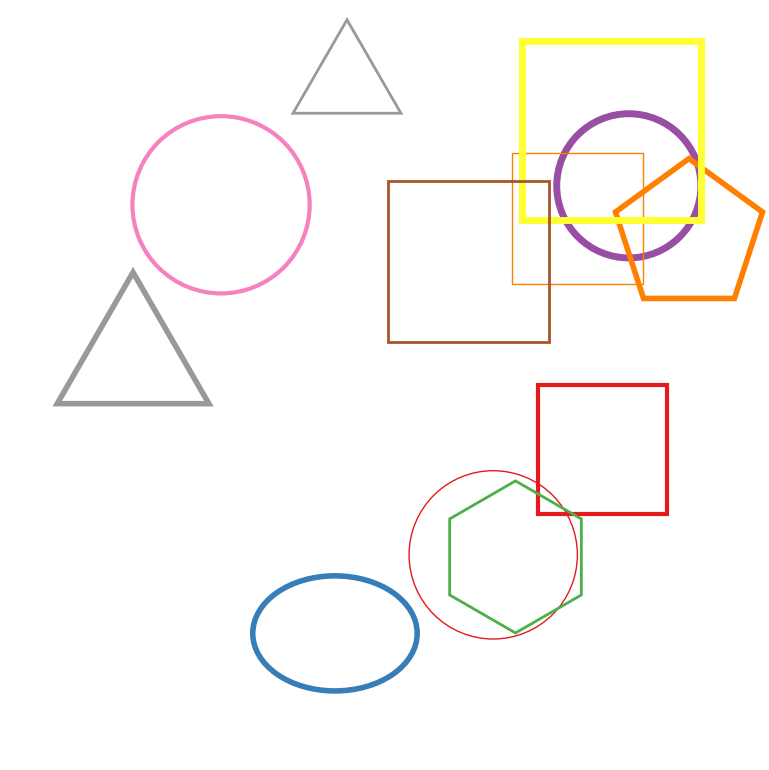[{"shape": "circle", "thickness": 0.5, "radius": 0.55, "center": [0.641, 0.279]}, {"shape": "square", "thickness": 1.5, "radius": 0.42, "center": [0.783, 0.417]}, {"shape": "oval", "thickness": 2, "radius": 0.53, "center": [0.435, 0.177]}, {"shape": "hexagon", "thickness": 1, "radius": 0.49, "center": [0.669, 0.277]}, {"shape": "circle", "thickness": 2.5, "radius": 0.47, "center": [0.817, 0.759]}, {"shape": "square", "thickness": 0.5, "radius": 0.43, "center": [0.75, 0.716]}, {"shape": "pentagon", "thickness": 2, "radius": 0.5, "center": [0.895, 0.694]}, {"shape": "square", "thickness": 2.5, "radius": 0.58, "center": [0.794, 0.83]}, {"shape": "square", "thickness": 1, "radius": 0.52, "center": [0.609, 0.66]}, {"shape": "circle", "thickness": 1.5, "radius": 0.58, "center": [0.287, 0.734]}, {"shape": "triangle", "thickness": 1, "radius": 0.4, "center": [0.451, 0.893]}, {"shape": "triangle", "thickness": 2, "radius": 0.57, "center": [0.173, 0.533]}]